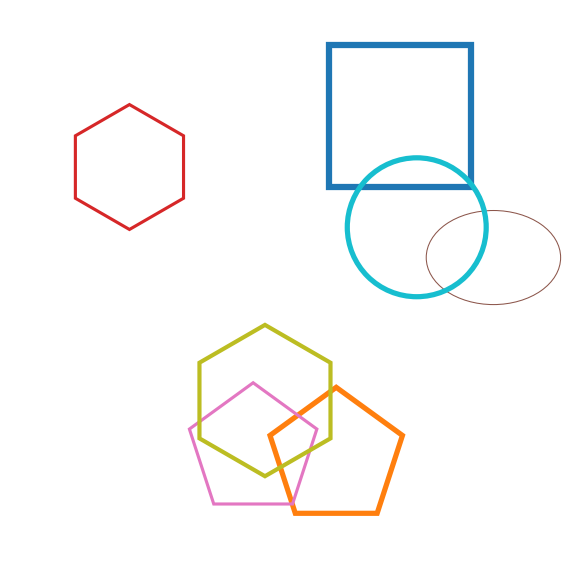[{"shape": "square", "thickness": 3, "radius": 0.62, "center": [0.692, 0.799]}, {"shape": "pentagon", "thickness": 2.5, "radius": 0.6, "center": [0.582, 0.208]}, {"shape": "hexagon", "thickness": 1.5, "radius": 0.54, "center": [0.224, 0.71]}, {"shape": "oval", "thickness": 0.5, "radius": 0.58, "center": [0.854, 0.553]}, {"shape": "pentagon", "thickness": 1.5, "radius": 0.58, "center": [0.438, 0.22]}, {"shape": "hexagon", "thickness": 2, "radius": 0.66, "center": [0.459, 0.306]}, {"shape": "circle", "thickness": 2.5, "radius": 0.6, "center": [0.722, 0.606]}]